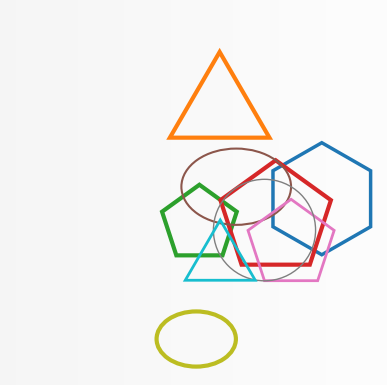[{"shape": "hexagon", "thickness": 2.5, "radius": 0.73, "center": [0.83, 0.484]}, {"shape": "triangle", "thickness": 3, "radius": 0.74, "center": [0.567, 0.717]}, {"shape": "pentagon", "thickness": 3, "radius": 0.51, "center": [0.515, 0.419]}, {"shape": "pentagon", "thickness": 3, "radius": 0.75, "center": [0.711, 0.434]}, {"shape": "oval", "thickness": 1.5, "radius": 0.71, "center": [0.61, 0.515]}, {"shape": "pentagon", "thickness": 2, "radius": 0.58, "center": [0.751, 0.365]}, {"shape": "circle", "thickness": 1, "radius": 0.66, "center": [0.683, 0.402]}, {"shape": "oval", "thickness": 3, "radius": 0.51, "center": [0.506, 0.119]}, {"shape": "triangle", "thickness": 2, "radius": 0.52, "center": [0.568, 0.324]}]